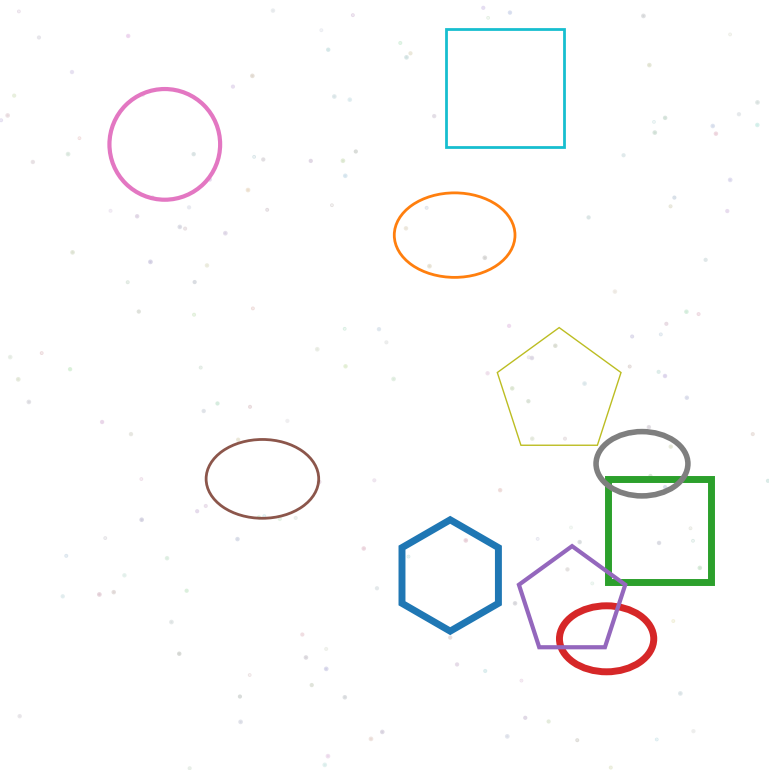[{"shape": "hexagon", "thickness": 2.5, "radius": 0.36, "center": [0.585, 0.253]}, {"shape": "oval", "thickness": 1, "radius": 0.39, "center": [0.59, 0.695]}, {"shape": "square", "thickness": 2.5, "radius": 0.34, "center": [0.857, 0.311]}, {"shape": "oval", "thickness": 2.5, "radius": 0.31, "center": [0.788, 0.17]}, {"shape": "pentagon", "thickness": 1.5, "radius": 0.36, "center": [0.743, 0.218]}, {"shape": "oval", "thickness": 1, "radius": 0.37, "center": [0.341, 0.378]}, {"shape": "circle", "thickness": 1.5, "radius": 0.36, "center": [0.214, 0.813]}, {"shape": "oval", "thickness": 2, "radius": 0.3, "center": [0.834, 0.398]}, {"shape": "pentagon", "thickness": 0.5, "radius": 0.42, "center": [0.726, 0.49]}, {"shape": "square", "thickness": 1, "radius": 0.38, "center": [0.656, 0.886]}]